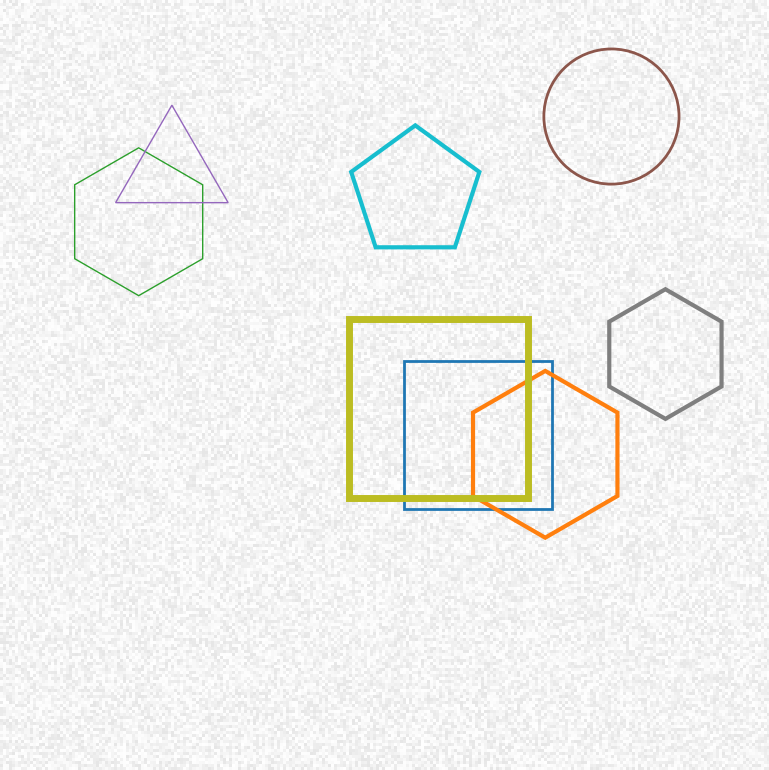[{"shape": "square", "thickness": 1, "radius": 0.48, "center": [0.621, 0.435]}, {"shape": "hexagon", "thickness": 1.5, "radius": 0.54, "center": [0.708, 0.41]}, {"shape": "hexagon", "thickness": 0.5, "radius": 0.48, "center": [0.18, 0.712]}, {"shape": "triangle", "thickness": 0.5, "radius": 0.42, "center": [0.223, 0.779]}, {"shape": "circle", "thickness": 1, "radius": 0.44, "center": [0.794, 0.849]}, {"shape": "hexagon", "thickness": 1.5, "radius": 0.42, "center": [0.864, 0.54]}, {"shape": "square", "thickness": 2.5, "radius": 0.58, "center": [0.569, 0.47]}, {"shape": "pentagon", "thickness": 1.5, "radius": 0.44, "center": [0.539, 0.75]}]